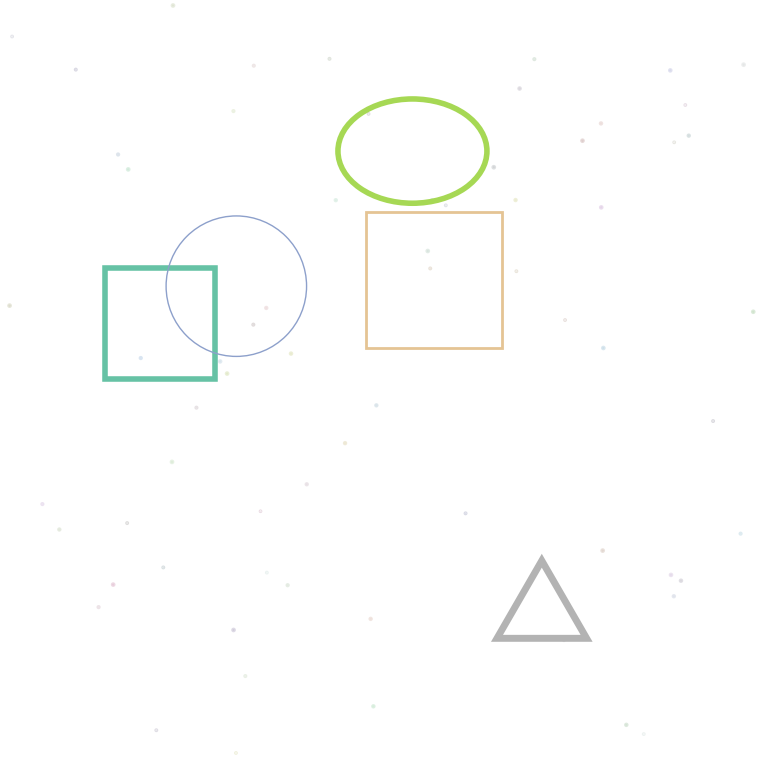[{"shape": "square", "thickness": 2, "radius": 0.36, "center": [0.207, 0.58]}, {"shape": "circle", "thickness": 0.5, "radius": 0.46, "center": [0.307, 0.628]}, {"shape": "oval", "thickness": 2, "radius": 0.48, "center": [0.536, 0.804]}, {"shape": "square", "thickness": 1, "radius": 0.44, "center": [0.563, 0.636]}, {"shape": "triangle", "thickness": 2.5, "radius": 0.34, "center": [0.704, 0.205]}]